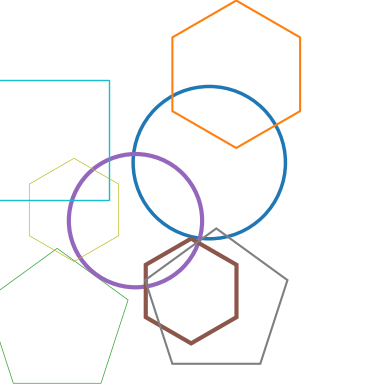[{"shape": "circle", "thickness": 2.5, "radius": 0.99, "center": [0.544, 0.578]}, {"shape": "hexagon", "thickness": 1.5, "radius": 0.96, "center": [0.614, 0.807]}, {"shape": "pentagon", "thickness": 0.5, "radius": 0.97, "center": [0.148, 0.161]}, {"shape": "circle", "thickness": 3, "radius": 0.87, "center": [0.352, 0.427]}, {"shape": "hexagon", "thickness": 3, "radius": 0.68, "center": [0.496, 0.244]}, {"shape": "pentagon", "thickness": 1.5, "radius": 0.97, "center": [0.562, 0.212]}, {"shape": "hexagon", "thickness": 0.5, "radius": 0.67, "center": [0.192, 0.455]}, {"shape": "square", "thickness": 1, "radius": 0.78, "center": [0.127, 0.637]}]